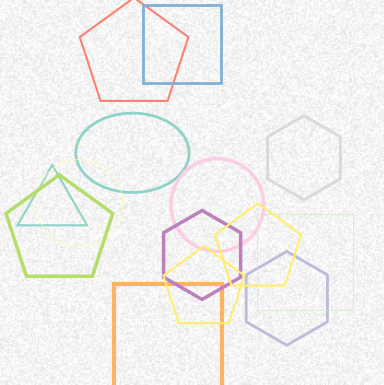[{"shape": "oval", "thickness": 2, "radius": 0.74, "center": [0.344, 0.603]}, {"shape": "triangle", "thickness": 1.5, "radius": 0.52, "center": [0.136, 0.467]}, {"shape": "circle", "thickness": 0.5, "radius": 0.57, "center": [0.206, 0.472]}, {"shape": "hexagon", "thickness": 2, "radius": 0.61, "center": [0.745, 0.225]}, {"shape": "pentagon", "thickness": 1.5, "radius": 0.74, "center": [0.348, 0.858]}, {"shape": "square", "thickness": 2, "radius": 0.5, "center": [0.472, 0.885]}, {"shape": "square", "thickness": 3, "radius": 0.7, "center": [0.436, 0.121]}, {"shape": "pentagon", "thickness": 2.5, "radius": 0.73, "center": [0.154, 0.4]}, {"shape": "circle", "thickness": 2.5, "radius": 0.6, "center": [0.565, 0.468]}, {"shape": "hexagon", "thickness": 2, "radius": 0.55, "center": [0.79, 0.59]}, {"shape": "hexagon", "thickness": 2.5, "radius": 0.58, "center": [0.525, 0.338]}, {"shape": "square", "thickness": 0.5, "radius": 0.63, "center": [0.793, 0.32]}, {"shape": "pentagon", "thickness": 1.5, "radius": 0.59, "center": [0.67, 0.354]}, {"shape": "pentagon", "thickness": 1.5, "radius": 0.55, "center": [0.53, 0.25]}]